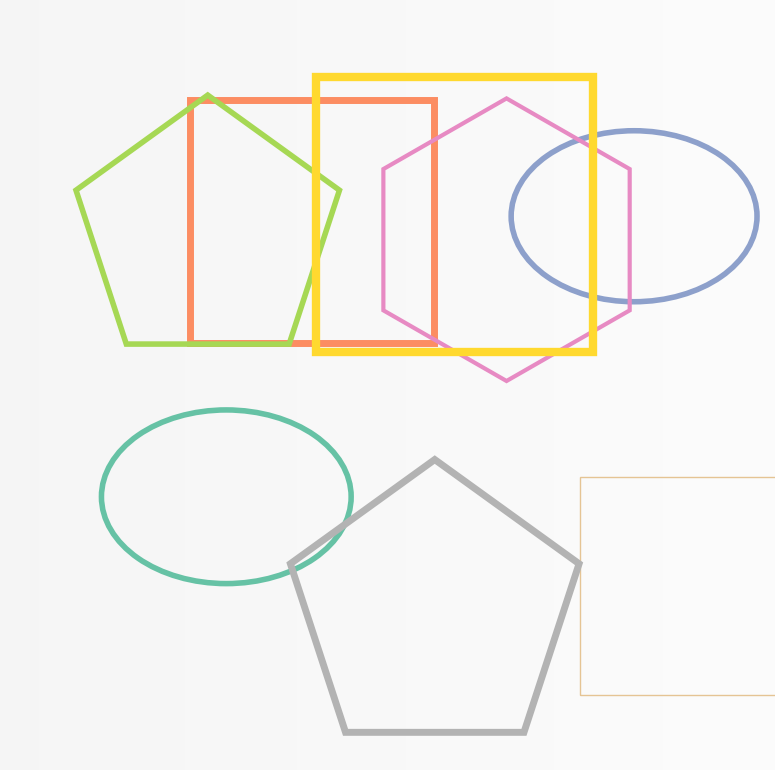[{"shape": "oval", "thickness": 2, "radius": 0.81, "center": [0.292, 0.355]}, {"shape": "square", "thickness": 2.5, "radius": 0.79, "center": [0.402, 0.712]}, {"shape": "oval", "thickness": 2, "radius": 0.79, "center": [0.818, 0.719]}, {"shape": "hexagon", "thickness": 1.5, "radius": 0.92, "center": [0.654, 0.689]}, {"shape": "pentagon", "thickness": 2, "radius": 0.89, "center": [0.268, 0.698]}, {"shape": "square", "thickness": 3, "radius": 0.9, "center": [0.586, 0.721]}, {"shape": "square", "thickness": 0.5, "radius": 0.71, "center": [0.89, 0.239]}, {"shape": "pentagon", "thickness": 2.5, "radius": 0.98, "center": [0.561, 0.207]}]